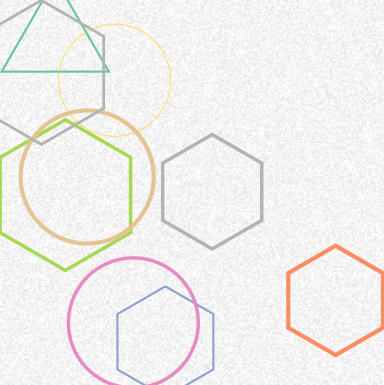[{"shape": "triangle", "thickness": 1.5, "radius": 0.8, "center": [0.144, 0.894]}, {"shape": "hexagon", "thickness": 3, "radius": 0.71, "center": [0.872, 0.22]}, {"shape": "hexagon", "thickness": 1.5, "radius": 0.72, "center": [0.43, 0.112]}, {"shape": "circle", "thickness": 2.5, "radius": 0.84, "center": [0.346, 0.161]}, {"shape": "hexagon", "thickness": 2.5, "radius": 0.98, "center": [0.17, 0.493]}, {"shape": "circle", "thickness": 0.5, "radius": 0.73, "center": [0.298, 0.792]}, {"shape": "circle", "thickness": 3, "radius": 0.86, "center": [0.226, 0.54]}, {"shape": "hexagon", "thickness": 2.5, "radius": 0.74, "center": [0.551, 0.502]}, {"shape": "hexagon", "thickness": 2, "radius": 0.94, "center": [0.107, 0.812]}]